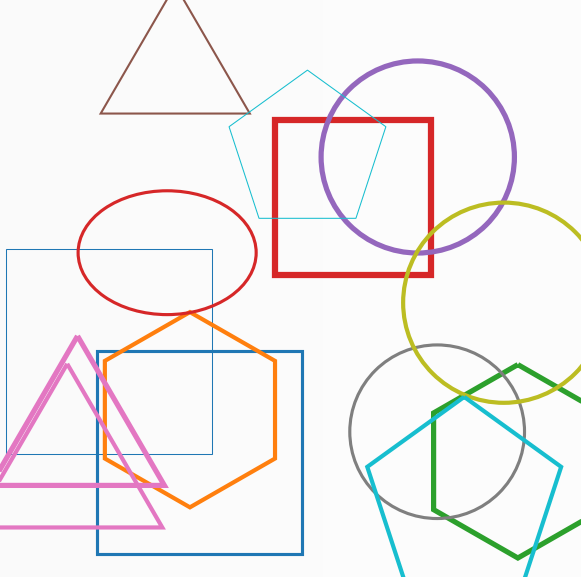[{"shape": "square", "thickness": 1.5, "radius": 0.88, "center": [0.343, 0.215]}, {"shape": "square", "thickness": 0.5, "radius": 0.89, "center": [0.187, 0.39]}, {"shape": "hexagon", "thickness": 2, "radius": 0.85, "center": [0.327, 0.29]}, {"shape": "hexagon", "thickness": 2.5, "radius": 0.84, "center": [0.891, 0.2]}, {"shape": "oval", "thickness": 1.5, "radius": 0.77, "center": [0.288, 0.562]}, {"shape": "square", "thickness": 3, "radius": 0.67, "center": [0.607, 0.658]}, {"shape": "circle", "thickness": 2.5, "radius": 0.83, "center": [0.719, 0.727]}, {"shape": "triangle", "thickness": 1, "radius": 0.74, "center": [0.301, 0.877]}, {"shape": "triangle", "thickness": 2.5, "radius": 0.86, "center": [0.133, 0.245]}, {"shape": "triangle", "thickness": 2, "radius": 0.94, "center": [0.116, 0.18]}, {"shape": "circle", "thickness": 1.5, "radius": 0.75, "center": [0.752, 0.252]}, {"shape": "circle", "thickness": 2, "radius": 0.87, "center": [0.867, 0.475]}, {"shape": "pentagon", "thickness": 0.5, "radius": 0.71, "center": [0.529, 0.736]}, {"shape": "pentagon", "thickness": 2, "radius": 0.88, "center": [0.799, 0.137]}]